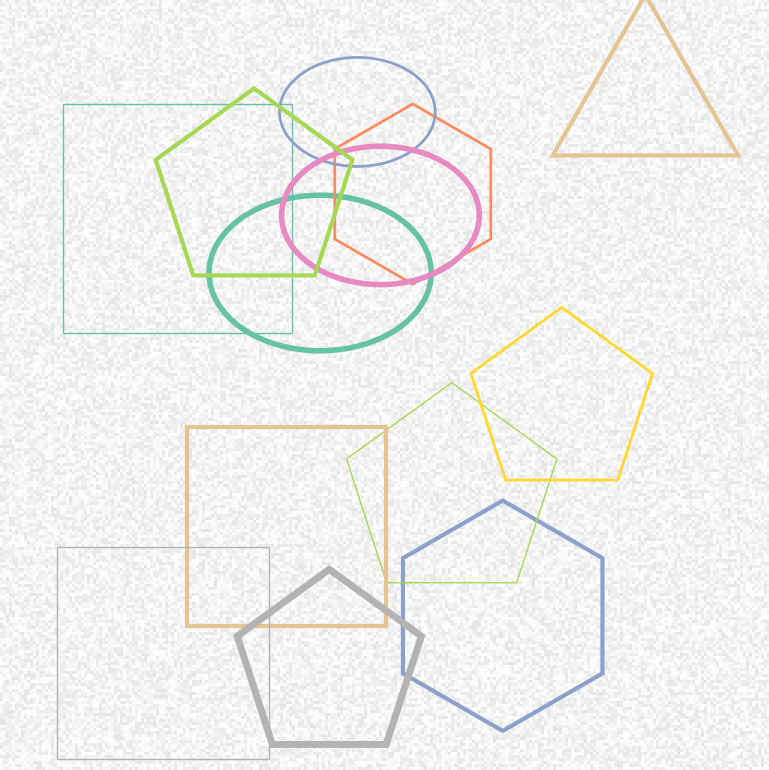[{"shape": "oval", "thickness": 2, "radius": 0.72, "center": [0.416, 0.645]}, {"shape": "square", "thickness": 0.5, "radius": 0.74, "center": [0.23, 0.716]}, {"shape": "hexagon", "thickness": 1, "radius": 0.58, "center": [0.536, 0.748]}, {"shape": "oval", "thickness": 1, "radius": 0.51, "center": [0.464, 0.855]}, {"shape": "hexagon", "thickness": 1.5, "radius": 0.75, "center": [0.653, 0.2]}, {"shape": "oval", "thickness": 2, "radius": 0.64, "center": [0.494, 0.72]}, {"shape": "pentagon", "thickness": 0.5, "radius": 0.72, "center": [0.587, 0.359]}, {"shape": "pentagon", "thickness": 1.5, "radius": 0.67, "center": [0.33, 0.751]}, {"shape": "pentagon", "thickness": 1, "radius": 0.62, "center": [0.729, 0.477]}, {"shape": "triangle", "thickness": 1.5, "radius": 0.7, "center": [0.838, 0.868]}, {"shape": "square", "thickness": 1.5, "radius": 0.65, "center": [0.372, 0.316]}, {"shape": "pentagon", "thickness": 2.5, "radius": 0.63, "center": [0.428, 0.135]}, {"shape": "square", "thickness": 0.5, "radius": 0.69, "center": [0.212, 0.152]}]